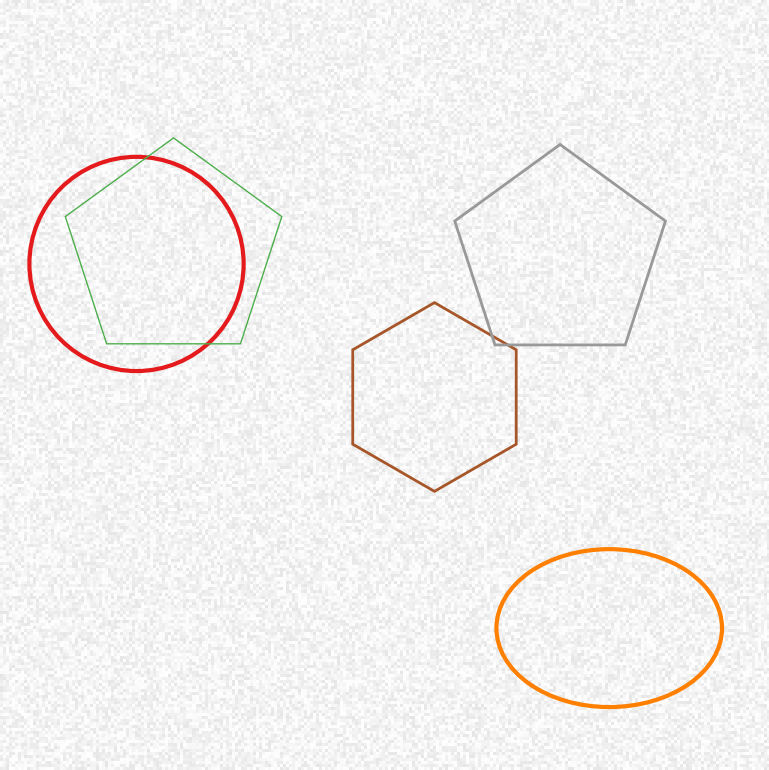[{"shape": "circle", "thickness": 1.5, "radius": 0.7, "center": [0.177, 0.657]}, {"shape": "pentagon", "thickness": 0.5, "radius": 0.74, "center": [0.225, 0.673]}, {"shape": "oval", "thickness": 1.5, "radius": 0.73, "center": [0.791, 0.184]}, {"shape": "hexagon", "thickness": 1, "radius": 0.61, "center": [0.564, 0.484]}, {"shape": "pentagon", "thickness": 1, "radius": 0.72, "center": [0.727, 0.668]}]